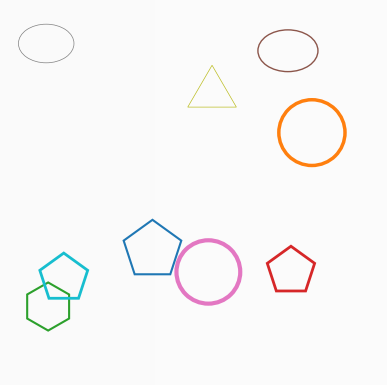[{"shape": "pentagon", "thickness": 1.5, "radius": 0.39, "center": [0.393, 0.351]}, {"shape": "circle", "thickness": 2.5, "radius": 0.43, "center": [0.805, 0.656]}, {"shape": "hexagon", "thickness": 1.5, "radius": 0.31, "center": [0.124, 0.204]}, {"shape": "pentagon", "thickness": 2, "radius": 0.32, "center": [0.751, 0.296]}, {"shape": "oval", "thickness": 1, "radius": 0.39, "center": [0.743, 0.868]}, {"shape": "circle", "thickness": 3, "radius": 0.41, "center": [0.538, 0.294]}, {"shape": "oval", "thickness": 0.5, "radius": 0.36, "center": [0.119, 0.887]}, {"shape": "triangle", "thickness": 0.5, "radius": 0.36, "center": [0.547, 0.758]}, {"shape": "pentagon", "thickness": 2, "radius": 0.32, "center": [0.165, 0.278]}]